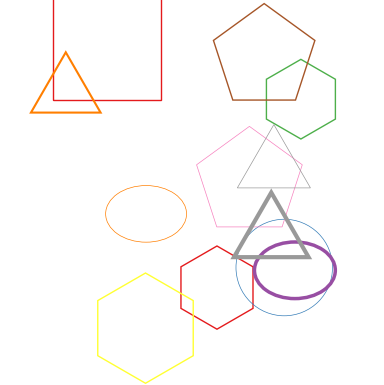[{"shape": "hexagon", "thickness": 1, "radius": 0.54, "center": [0.564, 0.253]}, {"shape": "square", "thickness": 1, "radius": 0.7, "center": [0.278, 0.881]}, {"shape": "circle", "thickness": 0.5, "radius": 0.63, "center": [0.738, 0.305]}, {"shape": "hexagon", "thickness": 1, "radius": 0.52, "center": [0.782, 0.742]}, {"shape": "oval", "thickness": 2.5, "radius": 0.53, "center": [0.766, 0.298]}, {"shape": "oval", "thickness": 0.5, "radius": 0.53, "center": [0.379, 0.445]}, {"shape": "triangle", "thickness": 1.5, "radius": 0.52, "center": [0.171, 0.76]}, {"shape": "hexagon", "thickness": 1, "radius": 0.72, "center": [0.378, 0.148]}, {"shape": "pentagon", "thickness": 1, "radius": 0.69, "center": [0.686, 0.852]}, {"shape": "pentagon", "thickness": 0.5, "radius": 0.72, "center": [0.648, 0.527]}, {"shape": "triangle", "thickness": 3, "radius": 0.56, "center": [0.705, 0.388]}, {"shape": "triangle", "thickness": 0.5, "radius": 0.55, "center": [0.711, 0.567]}]